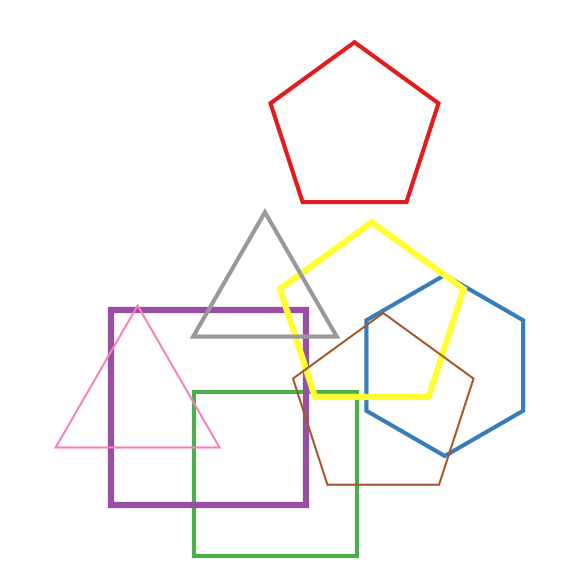[{"shape": "pentagon", "thickness": 2, "radius": 0.76, "center": [0.614, 0.773]}, {"shape": "hexagon", "thickness": 2, "radius": 0.78, "center": [0.77, 0.366]}, {"shape": "square", "thickness": 2, "radius": 0.71, "center": [0.477, 0.179]}, {"shape": "square", "thickness": 3, "radius": 0.85, "center": [0.362, 0.294]}, {"shape": "pentagon", "thickness": 3, "radius": 0.84, "center": [0.644, 0.447]}, {"shape": "pentagon", "thickness": 1, "radius": 0.82, "center": [0.664, 0.293]}, {"shape": "triangle", "thickness": 1, "radius": 0.82, "center": [0.238, 0.306]}, {"shape": "triangle", "thickness": 2, "radius": 0.72, "center": [0.459, 0.488]}]